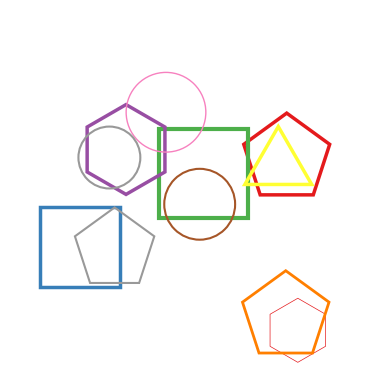[{"shape": "pentagon", "thickness": 2.5, "radius": 0.59, "center": [0.745, 0.589]}, {"shape": "hexagon", "thickness": 0.5, "radius": 0.42, "center": [0.774, 0.142]}, {"shape": "square", "thickness": 2.5, "radius": 0.52, "center": [0.208, 0.359]}, {"shape": "square", "thickness": 3, "radius": 0.58, "center": [0.529, 0.549]}, {"shape": "hexagon", "thickness": 2.5, "radius": 0.58, "center": [0.327, 0.612]}, {"shape": "pentagon", "thickness": 2, "radius": 0.59, "center": [0.742, 0.179]}, {"shape": "triangle", "thickness": 2.5, "radius": 0.5, "center": [0.723, 0.571]}, {"shape": "circle", "thickness": 1.5, "radius": 0.46, "center": [0.519, 0.469]}, {"shape": "circle", "thickness": 1, "radius": 0.52, "center": [0.431, 0.708]}, {"shape": "circle", "thickness": 1.5, "radius": 0.4, "center": [0.284, 0.591]}, {"shape": "pentagon", "thickness": 1.5, "radius": 0.54, "center": [0.298, 0.353]}]